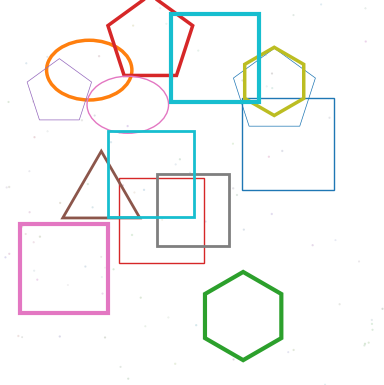[{"shape": "square", "thickness": 1, "radius": 0.6, "center": [0.748, 0.626]}, {"shape": "pentagon", "thickness": 0.5, "radius": 0.56, "center": [0.713, 0.763]}, {"shape": "oval", "thickness": 2.5, "radius": 0.55, "center": [0.232, 0.818]}, {"shape": "hexagon", "thickness": 3, "radius": 0.57, "center": [0.632, 0.179]}, {"shape": "pentagon", "thickness": 2.5, "radius": 0.58, "center": [0.39, 0.898]}, {"shape": "square", "thickness": 1, "radius": 0.55, "center": [0.42, 0.427]}, {"shape": "pentagon", "thickness": 0.5, "radius": 0.44, "center": [0.154, 0.76]}, {"shape": "triangle", "thickness": 2, "radius": 0.58, "center": [0.263, 0.492]}, {"shape": "square", "thickness": 3, "radius": 0.58, "center": [0.166, 0.303]}, {"shape": "oval", "thickness": 1, "radius": 0.53, "center": [0.332, 0.728]}, {"shape": "square", "thickness": 2, "radius": 0.47, "center": [0.501, 0.454]}, {"shape": "hexagon", "thickness": 2.5, "radius": 0.44, "center": [0.712, 0.789]}, {"shape": "square", "thickness": 3, "radius": 0.57, "center": [0.558, 0.85]}, {"shape": "square", "thickness": 2, "radius": 0.56, "center": [0.392, 0.547]}]